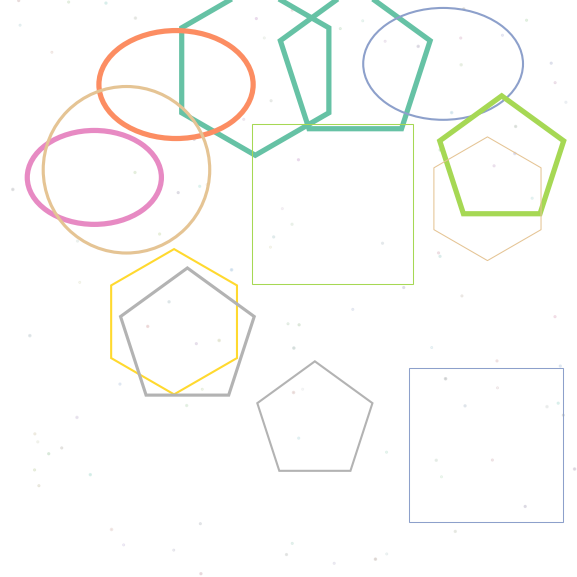[{"shape": "hexagon", "thickness": 2.5, "radius": 0.74, "center": [0.442, 0.877]}, {"shape": "pentagon", "thickness": 2.5, "radius": 0.68, "center": [0.615, 0.887]}, {"shape": "oval", "thickness": 2.5, "radius": 0.67, "center": [0.305, 0.853]}, {"shape": "oval", "thickness": 1, "radius": 0.69, "center": [0.767, 0.889]}, {"shape": "square", "thickness": 0.5, "radius": 0.67, "center": [0.841, 0.229]}, {"shape": "oval", "thickness": 2.5, "radius": 0.58, "center": [0.163, 0.692]}, {"shape": "square", "thickness": 0.5, "radius": 0.7, "center": [0.576, 0.646]}, {"shape": "pentagon", "thickness": 2.5, "radius": 0.56, "center": [0.869, 0.72]}, {"shape": "hexagon", "thickness": 1, "radius": 0.63, "center": [0.301, 0.442]}, {"shape": "circle", "thickness": 1.5, "radius": 0.72, "center": [0.219, 0.705]}, {"shape": "hexagon", "thickness": 0.5, "radius": 0.54, "center": [0.844, 0.655]}, {"shape": "pentagon", "thickness": 1, "radius": 0.52, "center": [0.545, 0.269]}, {"shape": "pentagon", "thickness": 1.5, "radius": 0.61, "center": [0.324, 0.413]}]